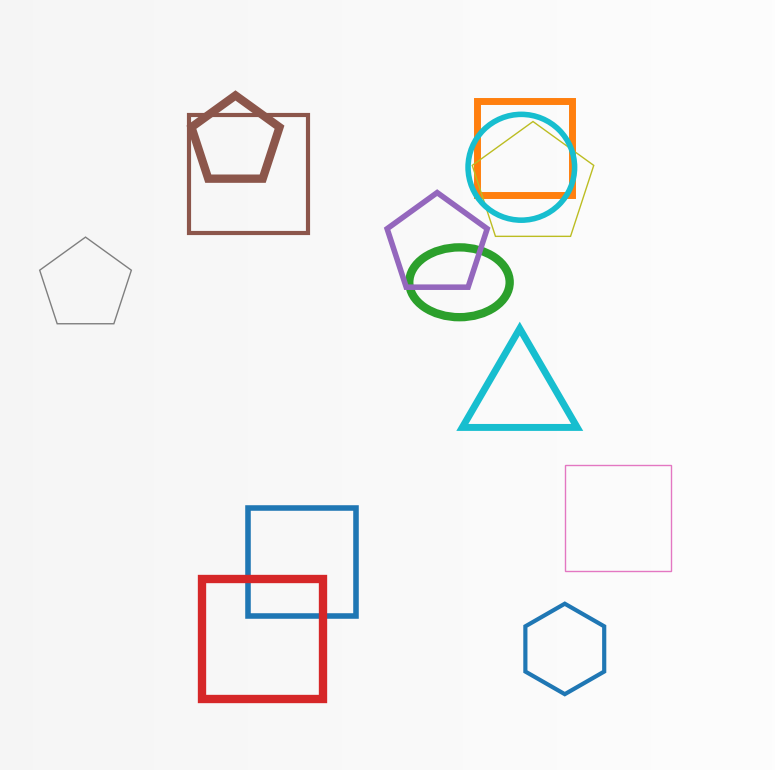[{"shape": "hexagon", "thickness": 1.5, "radius": 0.29, "center": [0.729, 0.157]}, {"shape": "square", "thickness": 2, "radius": 0.35, "center": [0.39, 0.27]}, {"shape": "square", "thickness": 2.5, "radius": 0.3, "center": [0.677, 0.808]}, {"shape": "oval", "thickness": 3, "radius": 0.32, "center": [0.593, 0.633]}, {"shape": "square", "thickness": 3, "radius": 0.39, "center": [0.339, 0.17]}, {"shape": "pentagon", "thickness": 2, "radius": 0.34, "center": [0.564, 0.682]}, {"shape": "square", "thickness": 1.5, "radius": 0.39, "center": [0.321, 0.774]}, {"shape": "pentagon", "thickness": 3, "radius": 0.3, "center": [0.304, 0.816]}, {"shape": "square", "thickness": 0.5, "radius": 0.34, "center": [0.797, 0.327]}, {"shape": "pentagon", "thickness": 0.5, "radius": 0.31, "center": [0.11, 0.63]}, {"shape": "pentagon", "thickness": 0.5, "radius": 0.41, "center": [0.688, 0.76]}, {"shape": "circle", "thickness": 2, "radius": 0.34, "center": [0.673, 0.783]}, {"shape": "triangle", "thickness": 2.5, "radius": 0.43, "center": [0.671, 0.488]}]